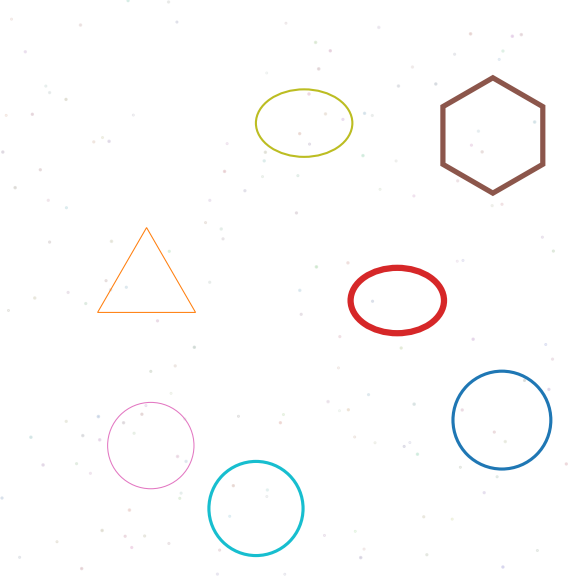[{"shape": "circle", "thickness": 1.5, "radius": 0.42, "center": [0.869, 0.272]}, {"shape": "triangle", "thickness": 0.5, "radius": 0.49, "center": [0.254, 0.507]}, {"shape": "oval", "thickness": 3, "radius": 0.4, "center": [0.688, 0.479]}, {"shape": "hexagon", "thickness": 2.5, "radius": 0.5, "center": [0.853, 0.765]}, {"shape": "circle", "thickness": 0.5, "radius": 0.37, "center": [0.261, 0.228]}, {"shape": "oval", "thickness": 1, "radius": 0.42, "center": [0.527, 0.786]}, {"shape": "circle", "thickness": 1.5, "radius": 0.41, "center": [0.443, 0.119]}]